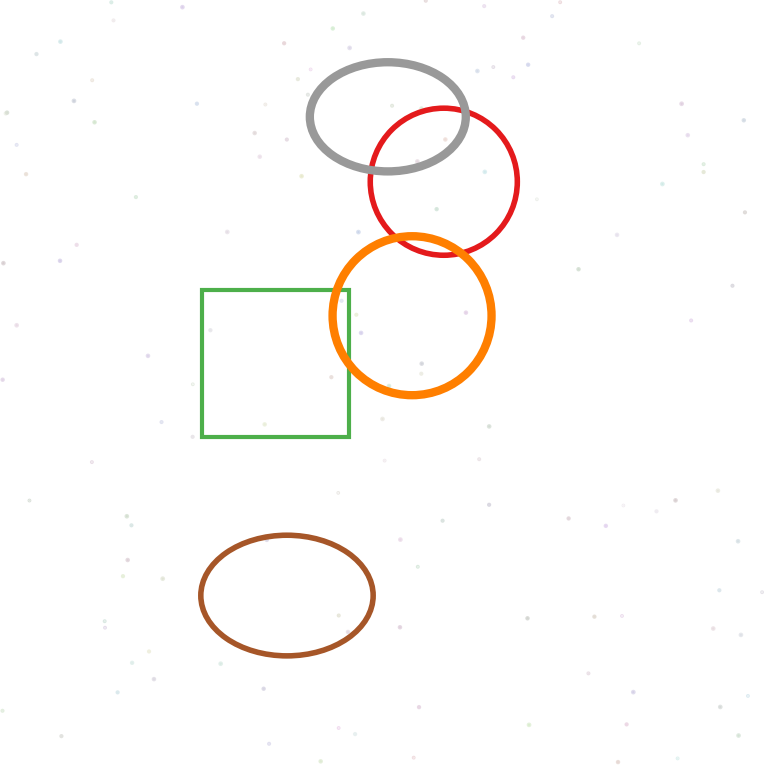[{"shape": "circle", "thickness": 2, "radius": 0.48, "center": [0.576, 0.764]}, {"shape": "square", "thickness": 1.5, "radius": 0.48, "center": [0.358, 0.528]}, {"shape": "circle", "thickness": 3, "radius": 0.52, "center": [0.535, 0.59]}, {"shape": "oval", "thickness": 2, "radius": 0.56, "center": [0.373, 0.227]}, {"shape": "oval", "thickness": 3, "radius": 0.51, "center": [0.504, 0.848]}]